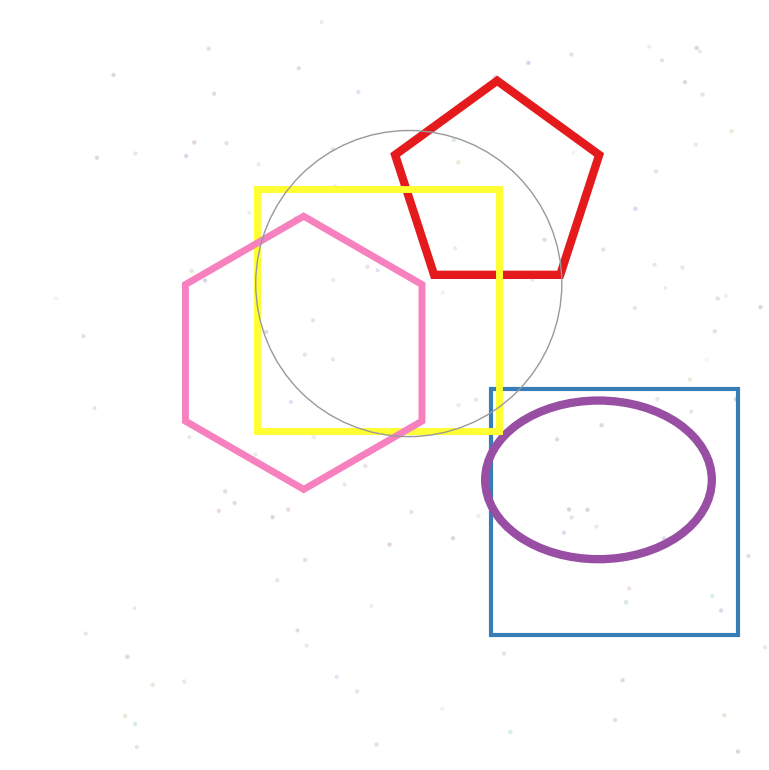[{"shape": "pentagon", "thickness": 3, "radius": 0.7, "center": [0.646, 0.756]}, {"shape": "square", "thickness": 1.5, "radius": 0.8, "center": [0.798, 0.335]}, {"shape": "oval", "thickness": 3, "radius": 0.74, "center": [0.777, 0.377]}, {"shape": "square", "thickness": 2.5, "radius": 0.79, "center": [0.491, 0.598]}, {"shape": "hexagon", "thickness": 2.5, "radius": 0.89, "center": [0.394, 0.542]}, {"shape": "circle", "thickness": 0.5, "radius": 0.99, "center": [0.531, 0.632]}]